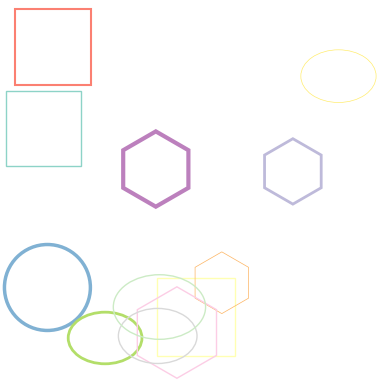[{"shape": "square", "thickness": 1, "radius": 0.49, "center": [0.113, 0.666]}, {"shape": "square", "thickness": 1, "radius": 0.5, "center": [0.509, 0.177]}, {"shape": "hexagon", "thickness": 2, "radius": 0.42, "center": [0.761, 0.555]}, {"shape": "square", "thickness": 1.5, "radius": 0.49, "center": [0.137, 0.878]}, {"shape": "circle", "thickness": 2.5, "radius": 0.56, "center": [0.123, 0.253]}, {"shape": "hexagon", "thickness": 0.5, "radius": 0.4, "center": [0.576, 0.266]}, {"shape": "oval", "thickness": 2, "radius": 0.48, "center": [0.273, 0.122]}, {"shape": "hexagon", "thickness": 1, "radius": 0.59, "center": [0.46, 0.136]}, {"shape": "oval", "thickness": 1, "radius": 0.51, "center": [0.41, 0.127]}, {"shape": "hexagon", "thickness": 3, "radius": 0.49, "center": [0.405, 0.561]}, {"shape": "oval", "thickness": 1, "radius": 0.6, "center": [0.414, 0.203]}, {"shape": "oval", "thickness": 0.5, "radius": 0.49, "center": [0.879, 0.802]}]